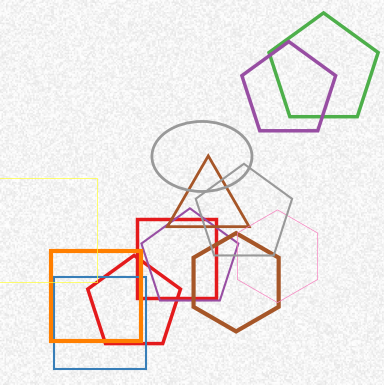[{"shape": "pentagon", "thickness": 2.5, "radius": 0.63, "center": [0.348, 0.21]}, {"shape": "square", "thickness": 2.5, "radius": 0.51, "center": [0.459, 0.33]}, {"shape": "square", "thickness": 1.5, "radius": 0.6, "center": [0.26, 0.161]}, {"shape": "pentagon", "thickness": 2.5, "radius": 0.75, "center": [0.84, 0.817]}, {"shape": "pentagon", "thickness": 1.5, "radius": 0.66, "center": [0.493, 0.327]}, {"shape": "pentagon", "thickness": 2.5, "radius": 0.64, "center": [0.75, 0.764]}, {"shape": "square", "thickness": 3, "radius": 0.59, "center": [0.249, 0.23]}, {"shape": "square", "thickness": 0.5, "radius": 0.67, "center": [0.118, 0.403]}, {"shape": "triangle", "thickness": 2, "radius": 0.61, "center": [0.541, 0.473]}, {"shape": "hexagon", "thickness": 3, "radius": 0.64, "center": [0.613, 0.267]}, {"shape": "hexagon", "thickness": 0.5, "radius": 0.6, "center": [0.721, 0.334]}, {"shape": "pentagon", "thickness": 1.5, "radius": 0.66, "center": [0.634, 0.443]}, {"shape": "oval", "thickness": 2, "radius": 0.65, "center": [0.525, 0.594]}]